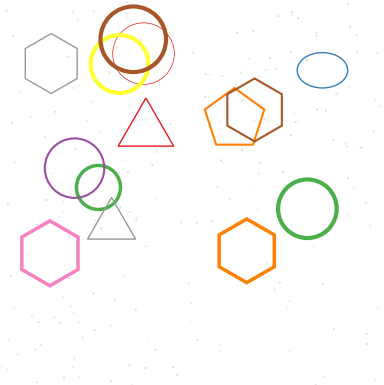[{"shape": "circle", "thickness": 0.5, "radius": 0.4, "center": [0.373, 0.861]}, {"shape": "triangle", "thickness": 1, "radius": 0.42, "center": [0.379, 0.662]}, {"shape": "oval", "thickness": 1, "radius": 0.33, "center": [0.838, 0.817]}, {"shape": "circle", "thickness": 3, "radius": 0.38, "center": [0.798, 0.458]}, {"shape": "circle", "thickness": 2.5, "radius": 0.29, "center": [0.256, 0.513]}, {"shape": "circle", "thickness": 1.5, "radius": 0.39, "center": [0.194, 0.563]}, {"shape": "pentagon", "thickness": 1.5, "radius": 0.41, "center": [0.609, 0.69]}, {"shape": "hexagon", "thickness": 2.5, "radius": 0.41, "center": [0.641, 0.348]}, {"shape": "circle", "thickness": 3, "radius": 0.38, "center": [0.31, 0.834]}, {"shape": "hexagon", "thickness": 1.5, "radius": 0.41, "center": [0.661, 0.714]}, {"shape": "circle", "thickness": 3, "radius": 0.43, "center": [0.346, 0.898]}, {"shape": "hexagon", "thickness": 2.5, "radius": 0.42, "center": [0.13, 0.342]}, {"shape": "triangle", "thickness": 1, "radius": 0.36, "center": [0.29, 0.415]}, {"shape": "hexagon", "thickness": 1, "radius": 0.39, "center": [0.133, 0.835]}]